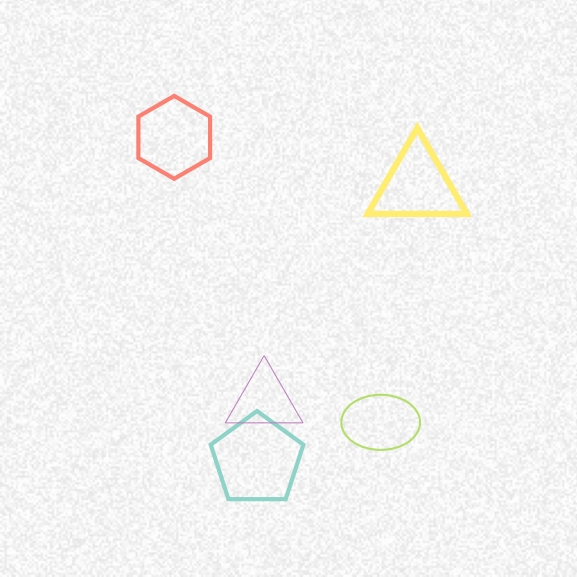[{"shape": "pentagon", "thickness": 2, "radius": 0.42, "center": [0.445, 0.203]}, {"shape": "hexagon", "thickness": 2, "radius": 0.36, "center": [0.302, 0.761]}, {"shape": "oval", "thickness": 1, "radius": 0.34, "center": [0.659, 0.268]}, {"shape": "triangle", "thickness": 0.5, "radius": 0.39, "center": [0.457, 0.306]}, {"shape": "triangle", "thickness": 3, "radius": 0.5, "center": [0.723, 0.678]}]